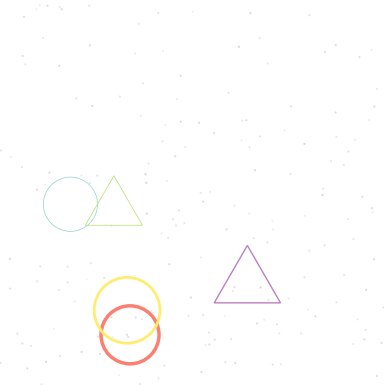[{"shape": "circle", "thickness": 0.5, "radius": 0.35, "center": [0.183, 0.47]}, {"shape": "circle", "thickness": 2.5, "radius": 0.38, "center": [0.338, 0.13]}, {"shape": "triangle", "thickness": 0.5, "radius": 0.43, "center": [0.296, 0.458]}, {"shape": "triangle", "thickness": 1, "radius": 0.5, "center": [0.642, 0.263]}, {"shape": "circle", "thickness": 2, "radius": 0.43, "center": [0.33, 0.194]}]